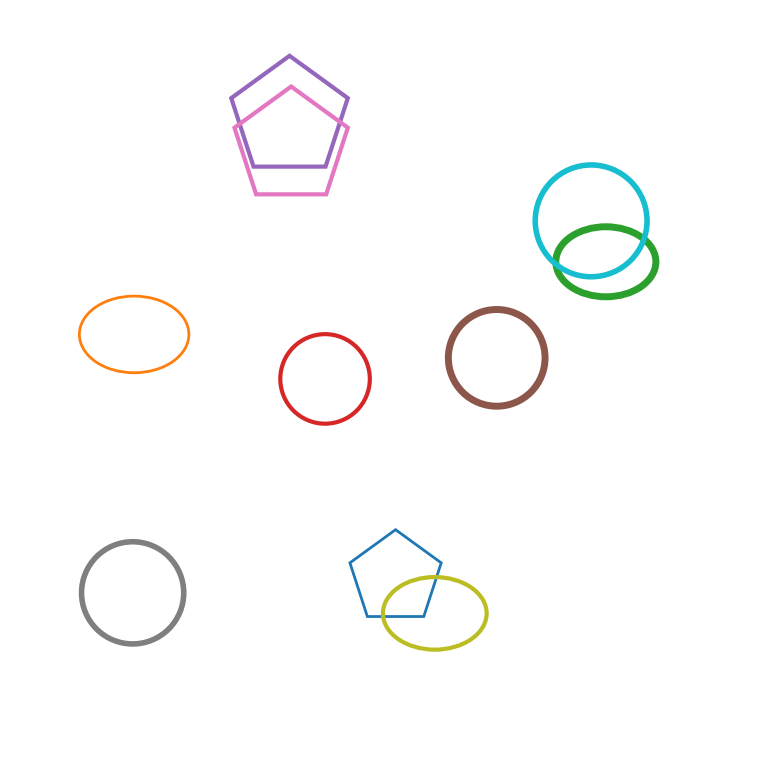[{"shape": "pentagon", "thickness": 1, "radius": 0.31, "center": [0.514, 0.25]}, {"shape": "oval", "thickness": 1, "radius": 0.36, "center": [0.174, 0.566]}, {"shape": "oval", "thickness": 2.5, "radius": 0.32, "center": [0.787, 0.66]}, {"shape": "circle", "thickness": 1.5, "radius": 0.29, "center": [0.422, 0.508]}, {"shape": "pentagon", "thickness": 1.5, "radius": 0.4, "center": [0.376, 0.848]}, {"shape": "circle", "thickness": 2.5, "radius": 0.31, "center": [0.645, 0.535]}, {"shape": "pentagon", "thickness": 1.5, "radius": 0.39, "center": [0.378, 0.81]}, {"shape": "circle", "thickness": 2, "radius": 0.33, "center": [0.172, 0.23]}, {"shape": "oval", "thickness": 1.5, "radius": 0.34, "center": [0.565, 0.203]}, {"shape": "circle", "thickness": 2, "radius": 0.36, "center": [0.768, 0.713]}]